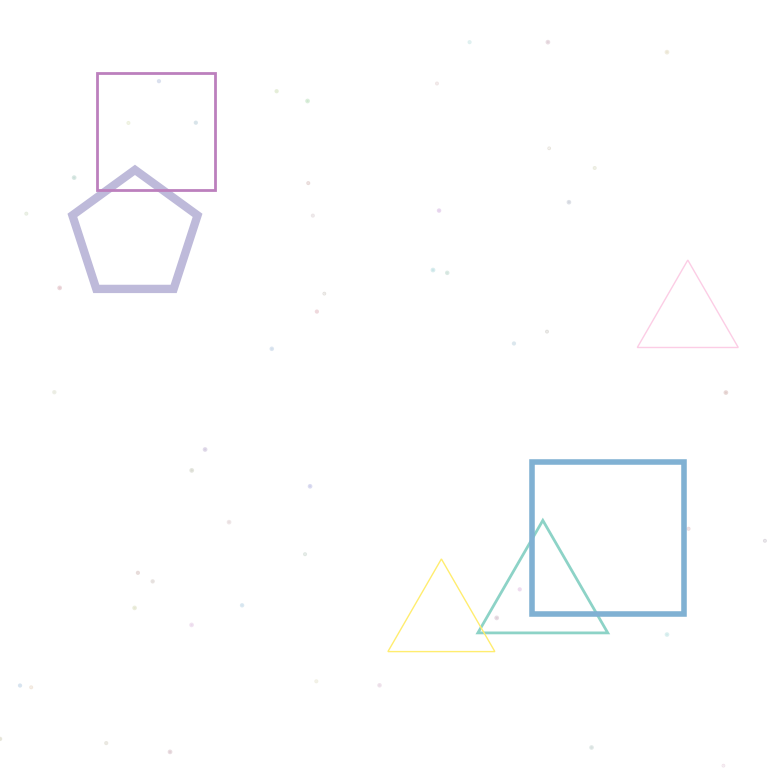[{"shape": "triangle", "thickness": 1, "radius": 0.49, "center": [0.705, 0.227]}, {"shape": "pentagon", "thickness": 3, "radius": 0.43, "center": [0.175, 0.694]}, {"shape": "square", "thickness": 2, "radius": 0.49, "center": [0.79, 0.301]}, {"shape": "triangle", "thickness": 0.5, "radius": 0.38, "center": [0.893, 0.587]}, {"shape": "square", "thickness": 1, "radius": 0.38, "center": [0.203, 0.829]}, {"shape": "triangle", "thickness": 0.5, "radius": 0.4, "center": [0.573, 0.194]}]